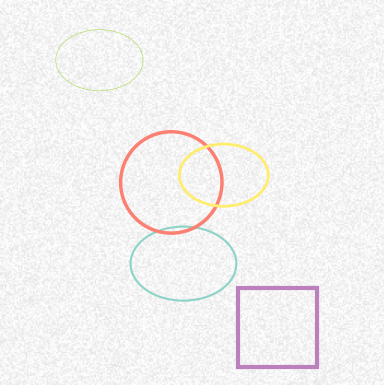[{"shape": "oval", "thickness": 1.5, "radius": 0.69, "center": [0.476, 0.315]}, {"shape": "circle", "thickness": 2.5, "radius": 0.66, "center": [0.445, 0.526]}, {"shape": "oval", "thickness": 0.5, "radius": 0.57, "center": [0.258, 0.844]}, {"shape": "square", "thickness": 3, "radius": 0.51, "center": [0.721, 0.149]}, {"shape": "oval", "thickness": 2, "radius": 0.58, "center": [0.581, 0.545]}]